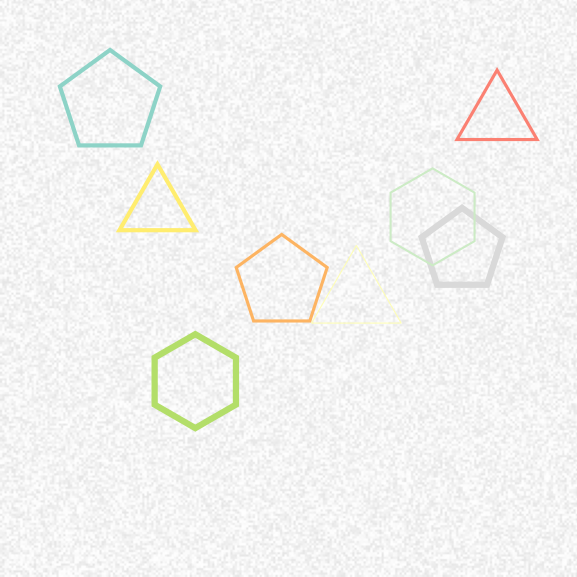[{"shape": "pentagon", "thickness": 2, "radius": 0.46, "center": [0.191, 0.821]}, {"shape": "triangle", "thickness": 0.5, "radius": 0.45, "center": [0.617, 0.485]}, {"shape": "triangle", "thickness": 1.5, "radius": 0.4, "center": [0.861, 0.798]}, {"shape": "pentagon", "thickness": 1.5, "radius": 0.41, "center": [0.488, 0.51]}, {"shape": "hexagon", "thickness": 3, "radius": 0.41, "center": [0.338, 0.339]}, {"shape": "pentagon", "thickness": 3, "radius": 0.37, "center": [0.8, 0.566]}, {"shape": "hexagon", "thickness": 1, "radius": 0.42, "center": [0.749, 0.624]}, {"shape": "triangle", "thickness": 2, "radius": 0.38, "center": [0.273, 0.639]}]